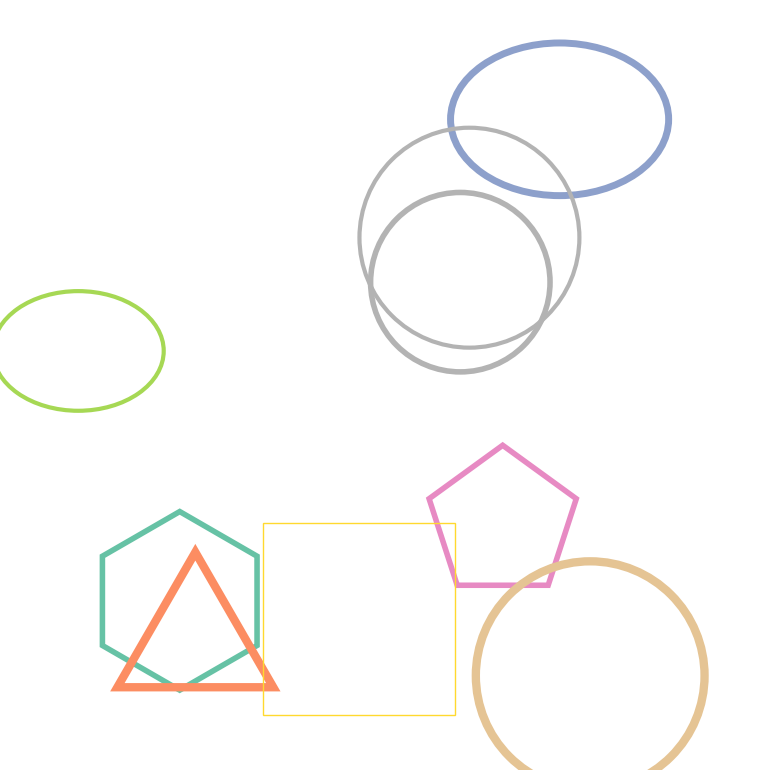[{"shape": "hexagon", "thickness": 2, "radius": 0.58, "center": [0.233, 0.22]}, {"shape": "triangle", "thickness": 3, "radius": 0.58, "center": [0.254, 0.166]}, {"shape": "oval", "thickness": 2.5, "radius": 0.71, "center": [0.727, 0.845]}, {"shape": "pentagon", "thickness": 2, "radius": 0.5, "center": [0.653, 0.321]}, {"shape": "oval", "thickness": 1.5, "radius": 0.55, "center": [0.102, 0.544]}, {"shape": "square", "thickness": 0.5, "radius": 0.62, "center": [0.466, 0.196]}, {"shape": "circle", "thickness": 3, "radius": 0.74, "center": [0.766, 0.123]}, {"shape": "circle", "thickness": 2, "radius": 0.58, "center": [0.598, 0.634]}, {"shape": "circle", "thickness": 1.5, "radius": 0.71, "center": [0.61, 0.691]}]